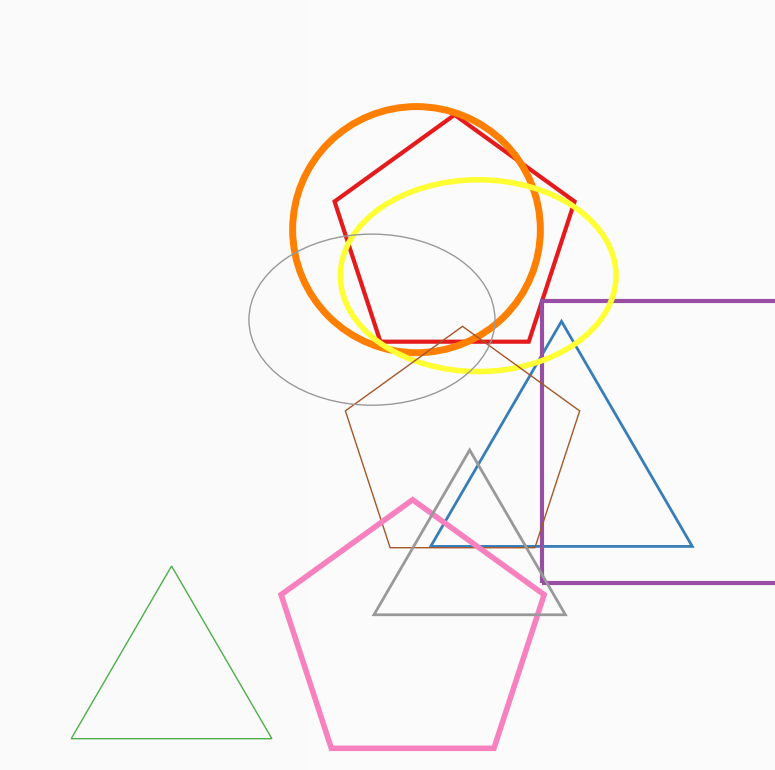[{"shape": "pentagon", "thickness": 1.5, "radius": 0.81, "center": [0.587, 0.688]}, {"shape": "triangle", "thickness": 1, "radius": 0.97, "center": [0.725, 0.388]}, {"shape": "triangle", "thickness": 0.5, "radius": 0.75, "center": [0.221, 0.115]}, {"shape": "square", "thickness": 1.5, "radius": 0.92, "center": [0.883, 0.426]}, {"shape": "circle", "thickness": 2.5, "radius": 0.8, "center": [0.537, 0.702]}, {"shape": "oval", "thickness": 2, "radius": 0.89, "center": [0.617, 0.642]}, {"shape": "pentagon", "thickness": 0.5, "radius": 0.79, "center": [0.597, 0.417]}, {"shape": "pentagon", "thickness": 2, "radius": 0.89, "center": [0.532, 0.173]}, {"shape": "oval", "thickness": 0.5, "radius": 0.79, "center": [0.48, 0.585]}, {"shape": "triangle", "thickness": 1, "radius": 0.71, "center": [0.606, 0.273]}]